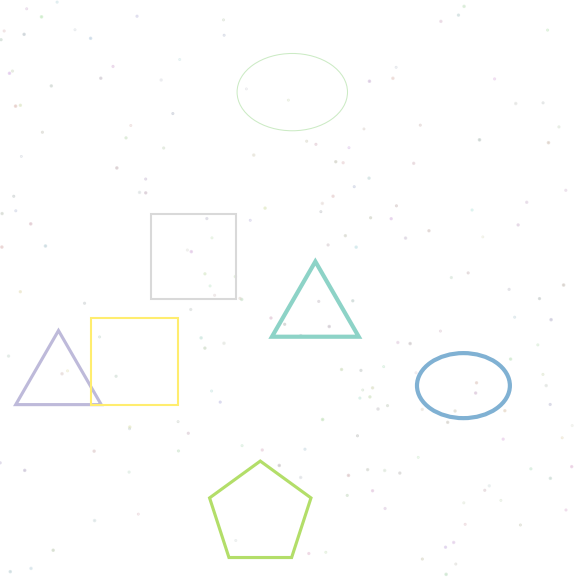[{"shape": "triangle", "thickness": 2, "radius": 0.43, "center": [0.546, 0.459]}, {"shape": "triangle", "thickness": 1.5, "radius": 0.43, "center": [0.101, 0.341]}, {"shape": "oval", "thickness": 2, "radius": 0.4, "center": [0.802, 0.331]}, {"shape": "pentagon", "thickness": 1.5, "radius": 0.46, "center": [0.451, 0.108]}, {"shape": "square", "thickness": 1, "radius": 0.37, "center": [0.335, 0.555]}, {"shape": "oval", "thickness": 0.5, "radius": 0.48, "center": [0.506, 0.84]}, {"shape": "square", "thickness": 1, "radius": 0.38, "center": [0.233, 0.373]}]